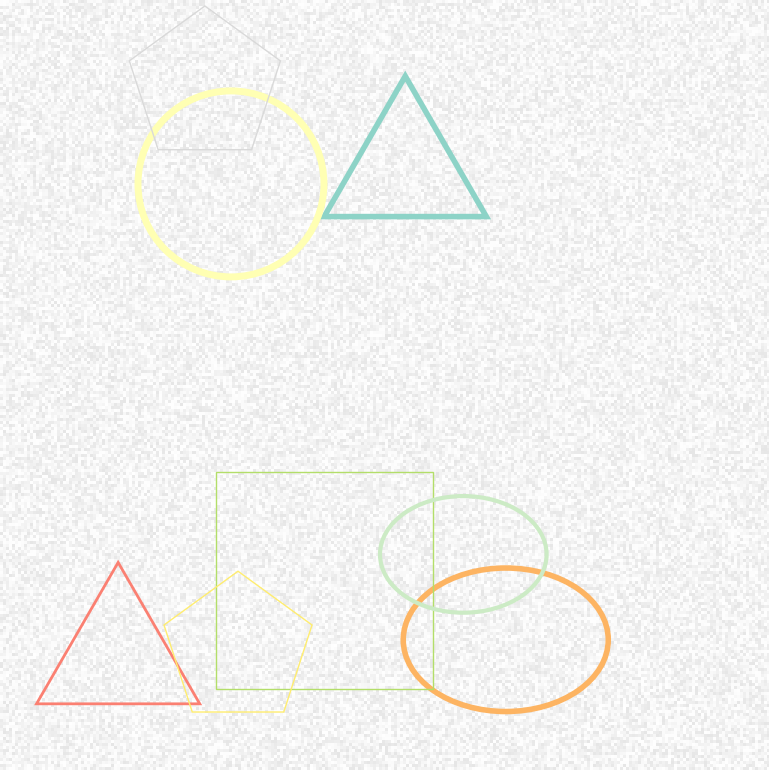[{"shape": "triangle", "thickness": 2, "radius": 0.61, "center": [0.526, 0.78]}, {"shape": "circle", "thickness": 2.5, "radius": 0.6, "center": [0.3, 0.761]}, {"shape": "triangle", "thickness": 1, "radius": 0.61, "center": [0.153, 0.147]}, {"shape": "oval", "thickness": 2, "radius": 0.67, "center": [0.657, 0.169]}, {"shape": "square", "thickness": 0.5, "radius": 0.7, "center": [0.422, 0.246]}, {"shape": "pentagon", "thickness": 0.5, "radius": 0.52, "center": [0.266, 0.889]}, {"shape": "oval", "thickness": 1.5, "radius": 0.54, "center": [0.602, 0.28]}, {"shape": "pentagon", "thickness": 0.5, "radius": 0.51, "center": [0.309, 0.157]}]